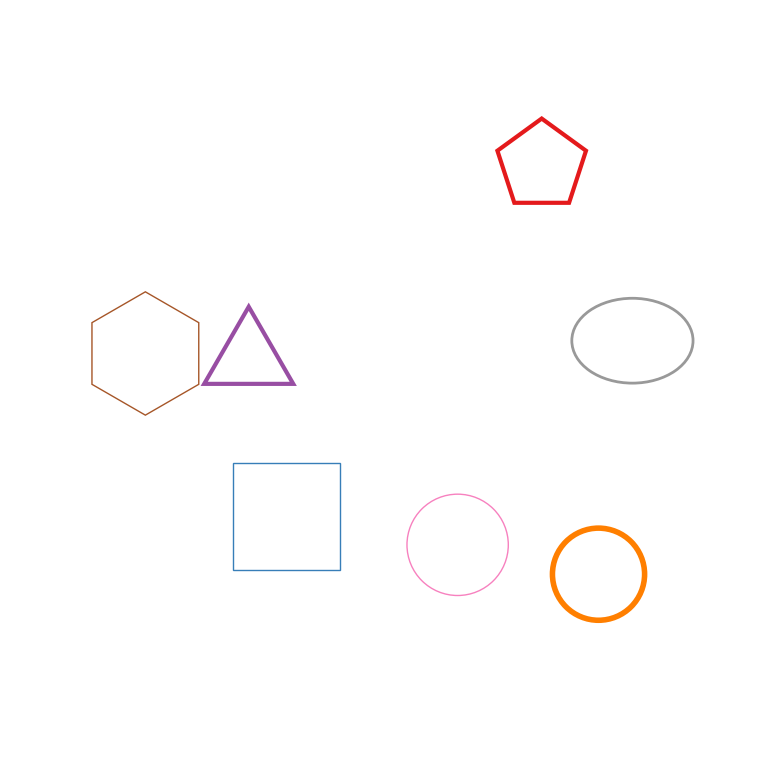[{"shape": "pentagon", "thickness": 1.5, "radius": 0.3, "center": [0.704, 0.786]}, {"shape": "square", "thickness": 0.5, "radius": 0.35, "center": [0.372, 0.329]}, {"shape": "triangle", "thickness": 1.5, "radius": 0.33, "center": [0.323, 0.535]}, {"shape": "circle", "thickness": 2, "radius": 0.3, "center": [0.777, 0.254]}, {"shape": "hexagon", "thickness": 0.5, "radius": 0.4, "center": [0.189, 0.541]}, {"shape": "circle", "thickness": 0.5, "radius": 0.33, "center": [0.594, 0.292]}, {"shape": "oval", "thickness": 1, "radius": 0.39, "center": [0.821, 0.558]}]